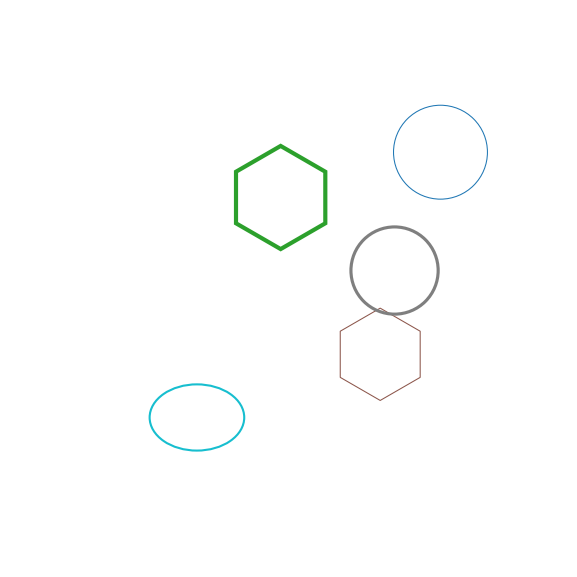[{"shape": "circle", "thickness": 0.5, "radius": 0.41, "center": [0.763, 0.736]}, {"shape": "hexagon", "thickness": 2, "radius": 0.45, "center": [0.486, 0.657]}, {"shape": "hexagon", "thickness": 0.5, "radius": 0.4, "center": [0.658, 0.386]}, {"shape": "circle", "thickness": 1.5, "radius": 0.38, "center": [0.683, 0.531]}, {"shape": "oval", "thickness": 1, "radius": 0.41, "center": [0.341, 0.276]}]